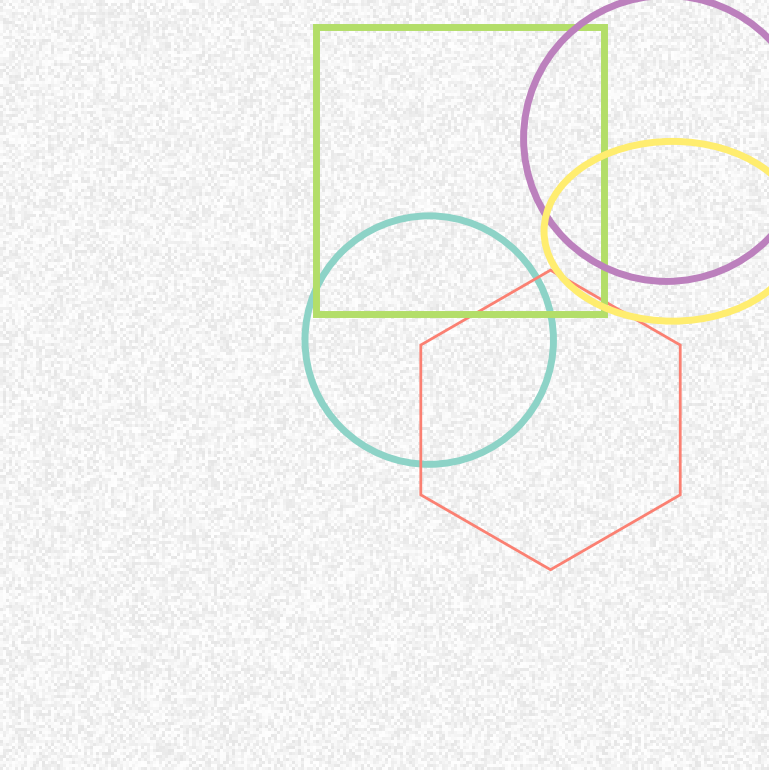[{"shape": "circle", "thickness": 2.5, "radius": 0.81, "center": [0.557, 0.558]}, {"shape": "hexagon", "thickness": 1, "radius": 0.97, "center": [0.715, 0.455]}, {"shape": "square", "thickness": 2.5, "radius": 0.93, "center": [0.597, 0.779]}, {"shape": "circle", "thickness": 2.5, "radius": 0.93, "center": [0.866, 0.82]}, {"shape": "oval", "thickness": 2.5, "radius": 0.83, "center": [0.873, 0.7]}]